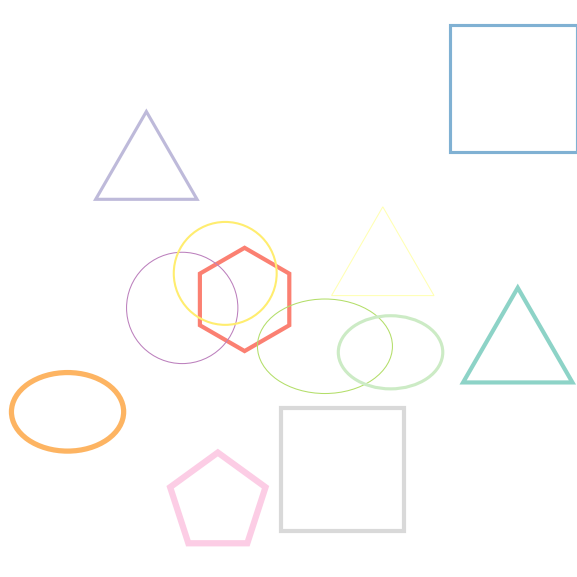[{"shape": "triangle", "thickness": 2, "radius": 0.55, "center": [0.897, 0.392]}, {"shape": "triangle", "thickness": 0.5, "radius": 0.51, "center": [0.663, 0.539]}, {"shape": "triangle", "thickness": 1.5, "radius": 0.51, "center": [0.253, 0.705]}, {"shape": "hexagon", "thickness": 2, "radius": 0.45, "center": [0.424, 0.481]}, {"shape": "square", "thickness": 1.5, "radius": 0.55, "center": [0.889, 0.846]}, {"shape": "oval", "thickness": 2.5, "radius": 0.49, "center": [0.117, 0.286]}, {"shape": "oval", "thickness": 0.5, "radius": 0.58, "center": [0.563, 0.4]}, {"shape": "pentagon", "thickness": 3, "radius": 0.43, "center": [0.377, 0.129]}, {"shape": "square", "thickness": 2, "radius": 0.53, "center": [0.593, 0.186]}, {"shape": "circle", "thickness": 0.5, "radius": 0.48, "center": [0.316, 0.466]}, {"shape": "oval", "thickness": 1.5, "radius": 0.45, "center": [0.676, 0.389]}, {"shape": "circle", "thickness": 1, "radius": 0.45, "center": [0.39, 0.526]}]